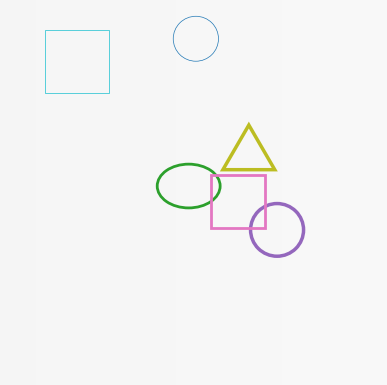[{"shape": "circle", "thickness": 0.5, "radius": 0.29, "center": [0.505, 0.899]}, {"shape": "oval", "thickness": 2, "radius": 0.41, "center": [0.487, 0.517]}, {"shape": "circle", "thickness": 2.5, "radius": 0.34, "center": [0.715, 0.403]}, {"shape": "square", "thickness": 2, "radius": 0.35, "center": [0.614, 0.477]}, {"shape": "triangle", "thickness": 2.5, "radius": 0.39, "center": [0.642, 0.598]}, {"shape": "square", "thickness": 0.5, "radius": 0.41, "center": [0.199, 0.84]}]